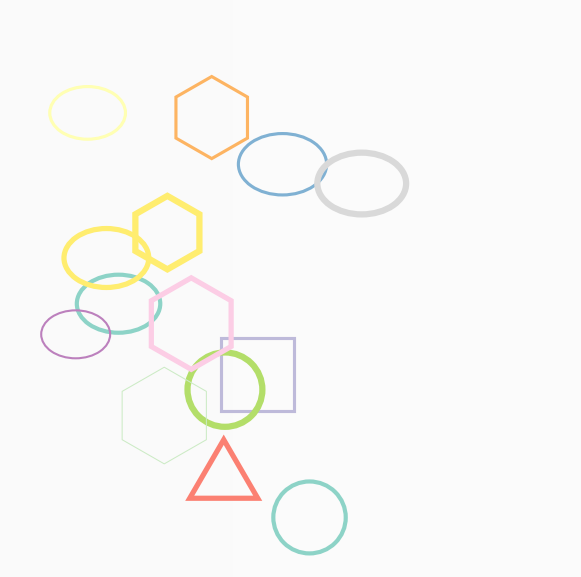[{"shape": "circle", "thickness": 2, "radius": 0.31, "center": [0.533, 0.103]}, {"shape": "oval", "thickness": 2, "radius": 0.36, "center": [0.204, 0.473]}, {"shape": "oval", "thickness": 1.5, "radius": 0.33, "center": [0.151, 0.804]}, {"shape": "square", "thickness": 1.5, "radius": 0.31, "center": [0.442, 0.35]}, {"shape": "triangle", "thickness": 2.5, "radius": 0.34, "center": [0.385, 0.17]}, {"shape": "oval", "thickness": 1.5, "radius": 0.38, "center": [0.486, 0.715]}, {"shape": "hexagon", "thickness": 1.5, "radius": 0.36, "center": [0.364, 0.796]}, {"shape": "circle", "thickness": 3, "radius": 0.32, "center": [0.387, 0.324]}, {"shape": "hexagon", "thickness": 2.5, "radius": 0.4, "center": [0.329, 0.439]}, {"shape": "oval", "thickness": 3, "radius": 0.38, "center": [0.622, 0.681]}, {"shape": "oval", "thickness": 1, "radius": 0.3, "center": [0.13, 0.42]}, {"shape": "hexagon", "thickness": 0.5, "radius": 0.42, "center": [0.283, 0.28]}, {"shape": "oval", "thickness": 2.5, "radius": 0.36, "center": [0.183, 0.552]}, {"shape": "hexagon", "thickness": 3, "radius": 0.32, "center": [0.288, 0.596]}]